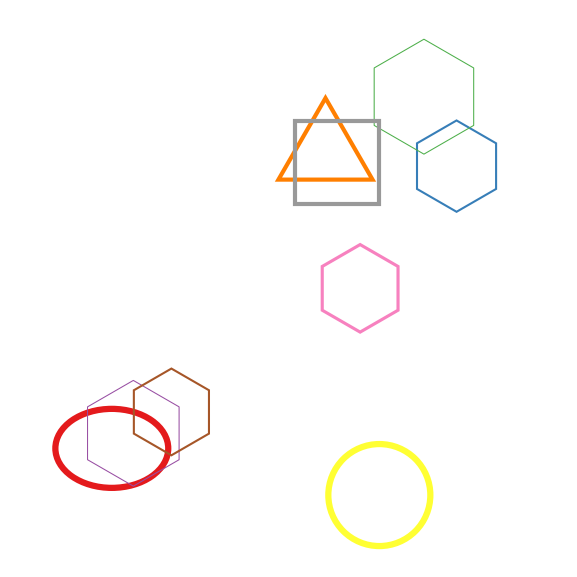[{"shape": "oval", "thickness": 3, "radius": 0.49, "center": [0.194, 0.223]}, {"shape": "hexagon", "thickness": 1, "radius": 0.4, "center": [0.791, 0.711]}, {"shape": "hexagon", "thickness": 0.5, "radius": 0.5, "center": [0.734, 0.832]}, {"shape": "hexagon", "thickness": 0.5, "radius": 0.46, "center": [0.231, 0.249]}, {"shape": "triangle", "thickness": 2, "radius": 0.47, "center": [0.564, 0.735]}, {"shape": "circle", "thickness": 3, "radius": 0.44, "center": [0.657, 0.142]}, {"shape": "hexagon", "thickness": 1, "radius": 0.38, "center": [0.297, 0.286]}, {"shape": "hexagon", "thickness": 1.5, "radius": 0.38, "center": [0.624, 0.5]}, {"shape": "square", "thickness": 2, "radius": 0.36, "center": [0.583, 0.718]}]